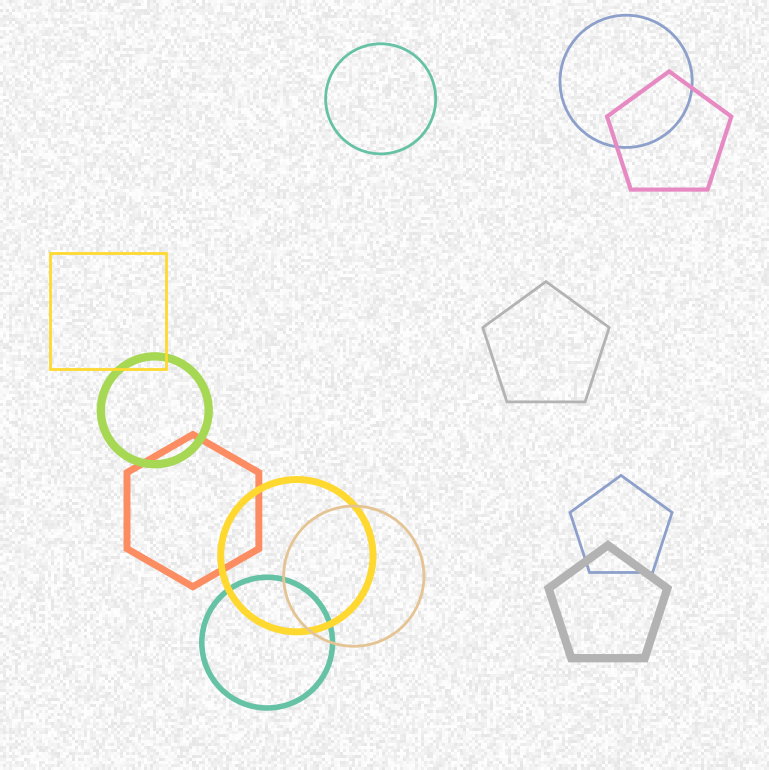[{"shape": "circle", "thickness": 1, "radius": 0.36, "center": [0.494, 0.872]}, {"shape": "circle", "thickness": 2, "radius": 0.42, "center": [0.347, 0.165]}, {"shape": "hexagon", "thickness": 2.5, "radius": 0.49, "center": [0.251, 0.337]}, {"shape": "circle", "thickness": 1, "radius": 0.43, "center": [0.813, 0.894]}, {"shape": "pentagon", "thickness": 1, "radius": 0.35, "center": [0.807, 0.313]}, {"shape": "pentagon", "thickness": 1.5, "radius": 0.42, "center": [0.869, 0.822]}, {"shape": "circle", "thickness": 3, "radius": 0.35, "center": [0.201, 0.467]}, {"shape": "square", "thickness": 1, "radius": 0.38, "center": [0.14, 0.596]}, {"shape": "circle", "thickness": 2.5, "radius": 0.49, "center": [0.386, 0.278]}, {"shape": "circle", "thickness": 1, "radius": 0.46, "center": [0.459, 0.252]}, {"shape": "pentagon", "thickness": 1, "radius": 0.43, "center": [0.709, 0.548]}, {"shape": "pentagon", "thickness": 3, "radius": 0.41, "center": [0.79, 0.211]}]